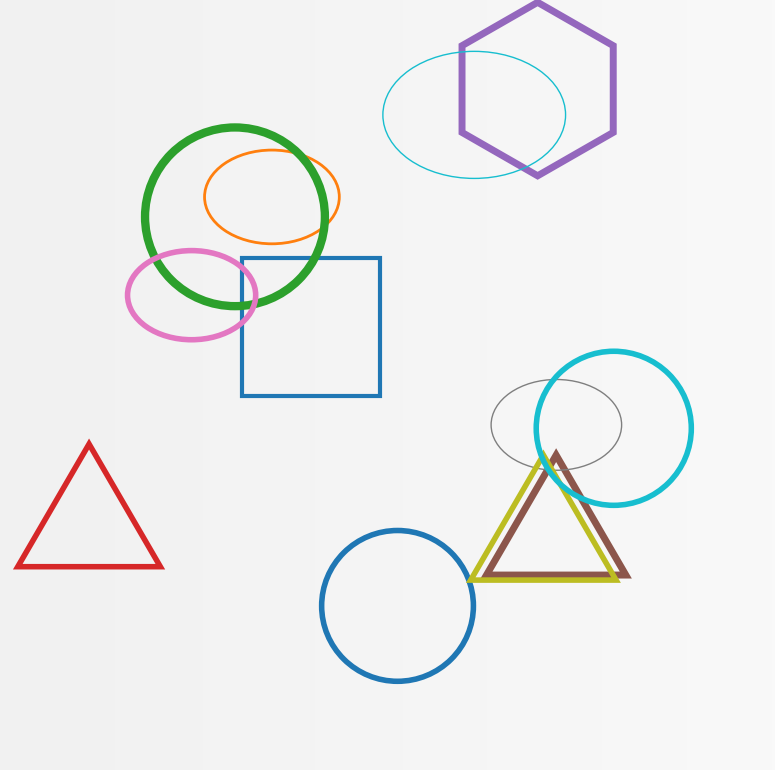[{"shape": "circle", "thickness": 2, "radius": 0.49, "center": [0.513, 0.213]}, {"shape": "square", "thickness": 1.5, "radius": 0.45, "center": [0.401, 0.575]}, {"shape": "oval", "thickness": 1, "radius": 0.43, "center": [0.351, 0.744]}, {"shape": "circle", "thickness": 3, "radius": 0.58, "center": [0.303, 0.718]}, {"shape": "triangle", "thickness": 2, "radius": 0.53, "center": [0.115, 0.317]}, {"shape": "hexagon", "thickness": 2.5, "radius": 0.56, "center": [0.694, 0.884]}, {"shape": "triangle", "thickness": 2.5, "radius": 0.52, "center": [0.718, 0.305]}, {"shape": "oval", "thickness": 2, "radius": 0.41, "center": [0.247, 0.617]}, {"shape": "oval", "thickness": 0.5, "radius": 0.42, "center": [0.718, 0.448]}, {"shape": "triangle", "thickness": 2, "radius": 0.54, "center": [0.701, 0.301]}, {"shape": "oval", "thickness": 0.5, "radius": 0.59, "center": [0.612, 0.851]}, {"shape": "circle", "thickness": 2, "radius": 0.5, "center": [0.792, 0.444]}]